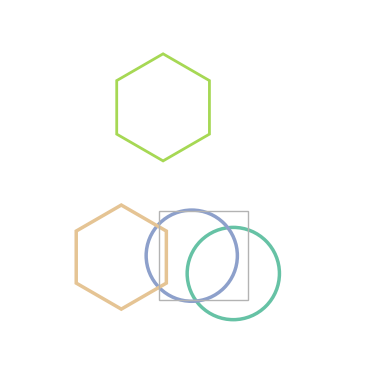[{"shape": "circle", "thickness": 2.5, "radius": 0.6, "center": [0.606, 0.29]}, {"shape": "circle", "thickness": 2.5, "radius": 0.59, "center": [0.498, 0.336]}, {"shape": "hexagon", "thickness": 2, "radius": 0.7, "center": [0.424, 0.721]}, {"shape": "hexagon", "thickness": 2.5, "radius": 0.68, "center": [0.315, 0.332]}, {"shape": "square", "thickness": 1, "radius": 0.58, "center": [0.529, 0.337]}]